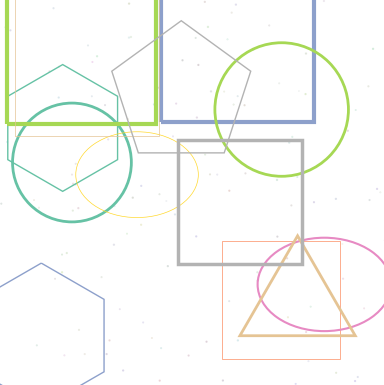[{"shape": "circle", "thickness": 2, "radius": 0.77, "center": [0.187, 0.578]}, {"shape": "hexagon", "thickness": 1, "radius": 0.82, "center": [0.163, 0.668]}, {"shape": "square", "thickness": 0.5, "radius": 0.77, "center": [0.729, 0.221]}, {"shape": "hexagon", "thickness": 1, "radius": 0.94, "center": [0.107, 0.128]}, {"shape": "square", "thickness": 3, "radius": 0.99, "center": [0.617, 0.88]}, {"shape": "oval", "thickness": 1.5, "radius": 0.87, "center": [0.842, 0.261]}, {"shape": "square", "thickness": 3, "radius": 0.97, "center": [0.211, 0.87]}, {"shape": "circle", "thickness": 2, "radius": 0.87, "center": [0.732, 0.716]}, {"shape": "oval", "thickness": 0.5, "radius": 0.8, "center": [0.356, 0.546]}, {"shape": "square", "thickness": 0.5, "radius": 0.94, "center": [0.226, 0.834]}, {"shape": "triangle", "thickness": 2, "radius": 0.87, "center": [0.773, 0.215]}, {"shape": "pentagon", "thickness": 1, "radius": 0.95, "center": [0.471, 0.756]}, {"shape": "square", "thickness": 2.5, "radius": 0.81, "center": [0.624, 0.475]}]